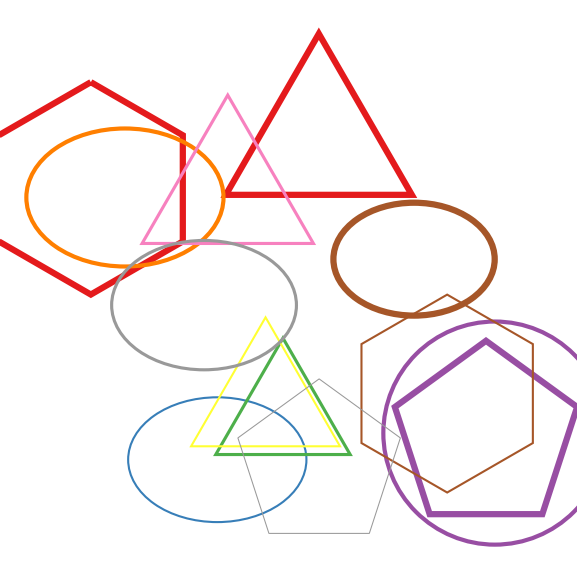[{"shape": "triangle", "thickness": 3, "radius": 0.93, "center": [0.552, 0.755]}, {"shape": "hexagon", "thickness": 3, "radius": 0.92, "center": [0.157, 0.673]}, {"shape": "oval", "thickness": 1, "radius": 0.77, "center": [0.376, 0.203]}, {"shape": "triangle", "thickness": 1.5, "radius": 0.67, "center": [0.49, 0.279]}, {"shape": "circle", "thickness": 2, "radius": 0.97, "center": [0.857, 0.249]}, {"shape": "pentagon", "thickness": 3, "radius": 0.83, "center": [0.842, 0.243]}, {"shape": "oval", "thickness": 2, "radius": 0.85, "center": [0.216, 0.657]}, {"shape": "triangle", "thickness": 1, "radius": 0.74, "center": [0.46, 0.301]}, {"shape": "hexagon", "thickness": 1, "radius": 0.86, "center": [0.774, 0.318]}, {"shape": "oval", "thickness": 3, "radius": 0.7, "center": [0.717, 0.55]}, {"shape": "triangle", "thickness": 1.5, "radius": 0.86, "center": [0.394, 0.663]}, {"shape": "pentagon", "thickness": 0.5, "radius": 0.74, "center": [0.553, 0.195]}, {"shape": "oval", "thickness": 1.5, "radius": 0.8, "center": [0.353, 0.471]}]